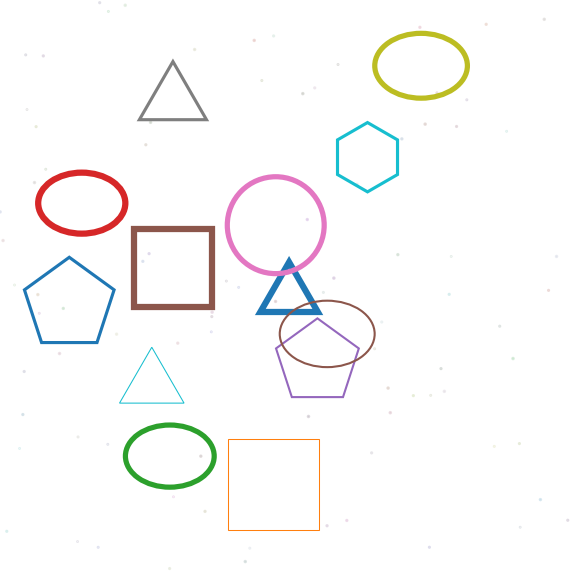[{"shape": "triangle", "thickness": 3, "radius": 0.29, "center": [0.501, 0.488]}, {"shape": "pentagon", "thickness": 1.5, "radius": 0.41, "center": [0.12, 0.472]}, {"shape": "square", "thickness": 0.5, "radius": 0.4, "center": [0.473, 0.161]}, {"shape": "oval", "thickness": 2.5, "radius": 0.38, "center": [0.294, 0.209]}, {"shape": "oval", "thickness": 3, "radius": 0.38, "center": [0.142, 0.647]}, {"shape": "pentagon", "thickness": 1, "radius": 0.38, "center": [0.55, 0.372]}, {"shape": "square", "thickness": 3, "radius": 0.34, "center": [0.3, 0.534]}, {"shape": "oval", "thickness": 1, "radius": 0.41, "center": [0.567, 0.421]}, {"shape": "circle", "thickness": 2.5, "radius": 0.42, "center": [0.477, 0.609]}, {"shape": "triangle", "thickness": 1.5, "radius": 0.34, "center": [0.299, 0.825]}, {"shape": "oval", "thickness": 2.5, "radius": 0.4, "center": [0.729, 0.885]}, {"shape": "hexagon", "thickness": 1.5, "radius": 0.3, "center": [0.636, 0.727]}, {"shape": "triangle", "thickness": 0.5, "radius": 0.32, "center": [0.263, 0.333]}]